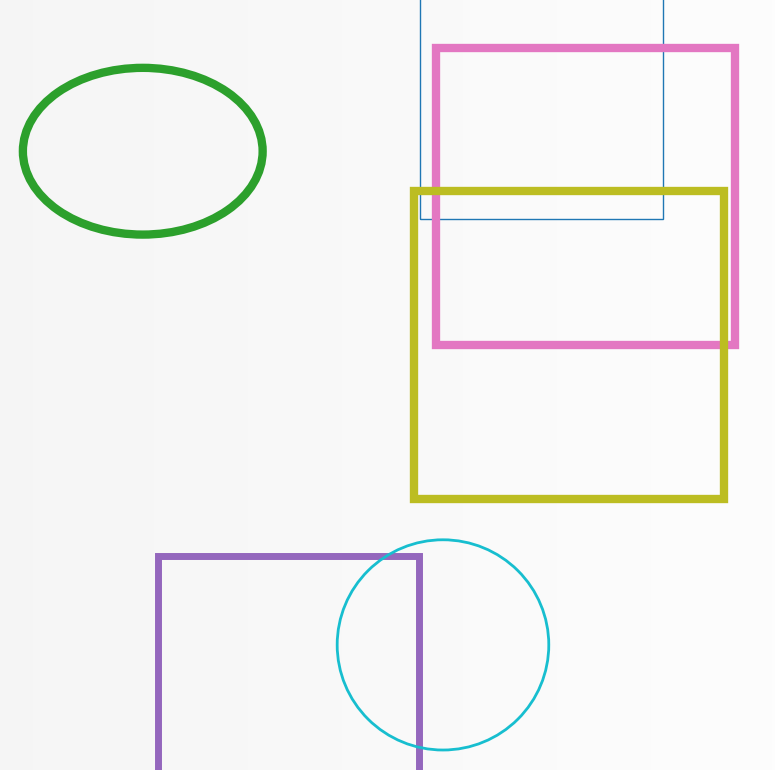[{"shape": "square", "thickness": 0.5, "radius": 0.79, "center": [0.699, 0.872]}, {"shape": "oval", "thickness": 3, "radius": 0.77, "center": [0.184, 0.804]}, {"shape": "square", "thickness": 2.5, "radius": 0.84, "center": [0.373, 0.11]}, {"shape": "square", "thickness": 3, "radius": 0.96, "center": [0.756, 0.745]}, {"shape": "square", "thickness": 3, "radius": 1.0, "center": [0.735, 0.552]}, {"shape": "circle", "thickness": 1, "radius": 0.68, "center": [0.572, 0.162]}]